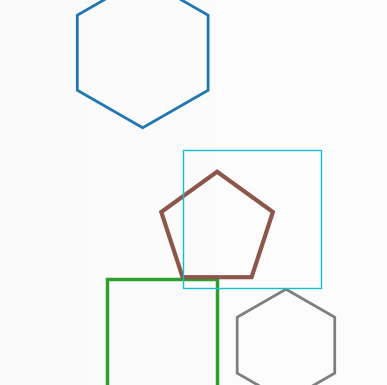[{"shape": "hexagon", "thickness": 2, "radius": 0.97, "center": [0.368, 0.863]}, {"shape": "square", "thickness": 2.5, "radius": 0.71, "center": [0.418, 0.132]}, {"shape": "pentagon", "thickness": 3, "radius": 0.76, "center": [0.56, 0.403]}, {"shape": "hexagon", "thickness": 2, "radius": 0.73, "center": [0.738, 0.103]}, {"shape": "square", "thickness": 1, "radius": 0.89, "center": [0.65, 0.432]}]